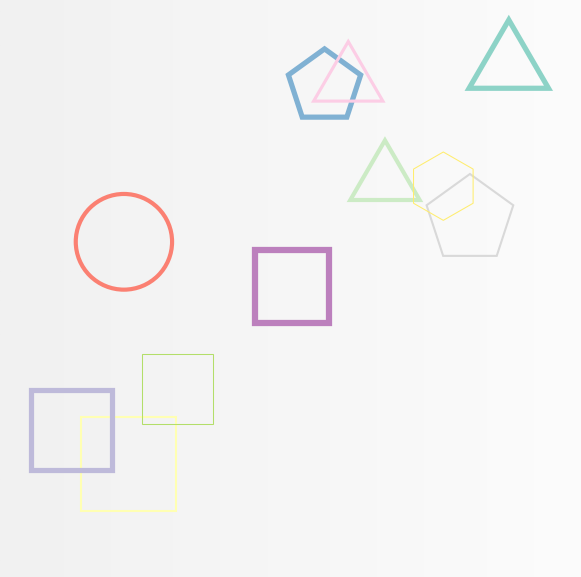[{"shape": "triangle", "thickness": 2.5, "radius": 0.39, "center": [0.875, 0.886]}, {"shape": "square", "thickness": 1, "radius": 0.41, "center": [0.221, 0.195]}, {"shape": "square", "thickness": 2.5, "radius": 0.35, "center": [0.123, 0.255]}, {"shape": "circle", "thickness": 2, "radius": 0.41, "center": [0.213, 0.58]}, {"shape": "pentagon", "thickness": 2.5, "radius": 0.33, "center": [0.558, 0.849]}, {"shape": "square", "thickness": 0.5, "radius": 0.3, "center": [0.306, 0.325]}, {"shape": "triangle", "thickness": 1.5, "radius": 0.34, "center": [0.599, 0.858]}, {"shape": "pentagon", "thickness": 1, "radius": 0.39, "center": [0.808, 0.619]}, {"shape": "square", "thickness": 3, "radius": 0.32, "center": [0.502, 0.503]}, {"shape": "triangle", "thickness": 2, "radius": 0.34, "center": [0.662, 0.687]}, {"shape": "hexagon", "thickness": 0.5, "radius": 0.3, "center": [0.763, 0.677]}]